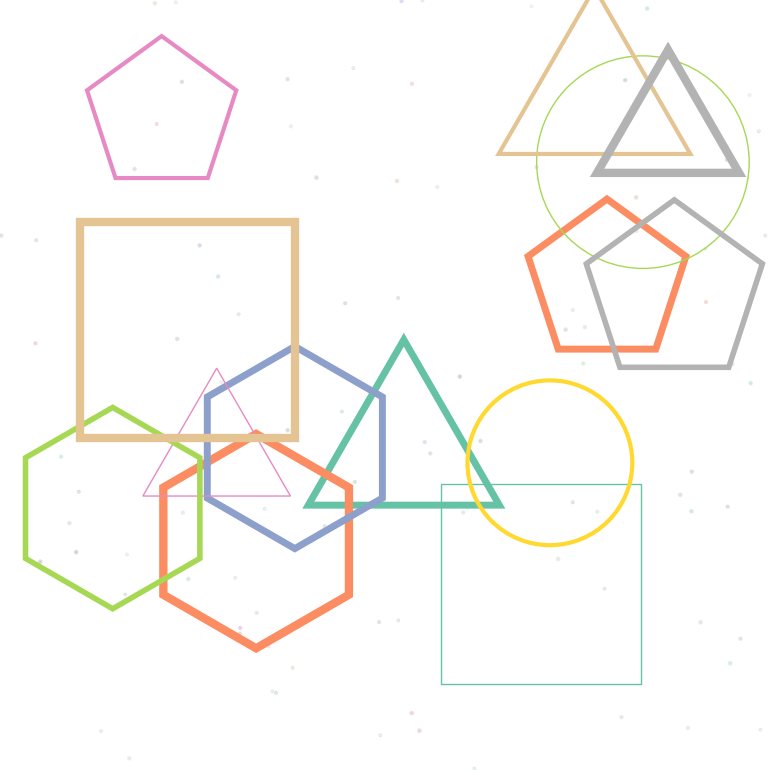[{"shape": "square", "thickness": 0.5, "radius": 0.65, "center": [0.702, 0.242]}, {"shape": "triangle", "thickness": 2.5, "radius": 0.72, "center": [0.524, 0.416]}, {"shape": "hexagon", "thickness": 3, "radius": 0.7, "center": [0.333, 0.297]}, {"shape": "pentagon", "thickness": 2.5, "radius": 0.54, "center": [0.788, 0.634]}, {"shape": "hexagon", "thickness": 2.5, "radius": 0.66, "center": [0.383, 0.419]}, {"shape": "triangle", "thickness": 0.5, "radius": 0.55, "center": [0.281, 0.411]}, {"shape": "pentagon", "thickness": 1.5, "radius": 0.51, "center": [0.21, 0.851]}, {"shape": "hexagon", "thickness": 2, "radius": 0.65, "center": [0.146, 0.34]}, {"shape": "circle", "thickness": 0.5, "radius": 0.69, "center": [0.835, 0.789]}, {"shape": "circle", "thickness": 1.5, "radius": 0.54, "center": [0.714, 0.399]}, {"shape": "triangle", "thickness": 1.5, "radius": 0.72, "center": [0.772, 0.872]}, {"shape": "square", "thickness": 3, "radius": 0.7, "center": [0.243, 0.571]}, {"shape": "triangle", "thickness": 3, "radius": 0.53, "center": [0.868, 0.829]}, {"shape": "pentagon", "thickness": 2, "radius": 0.6, "center": [0.876, 0.62]}]